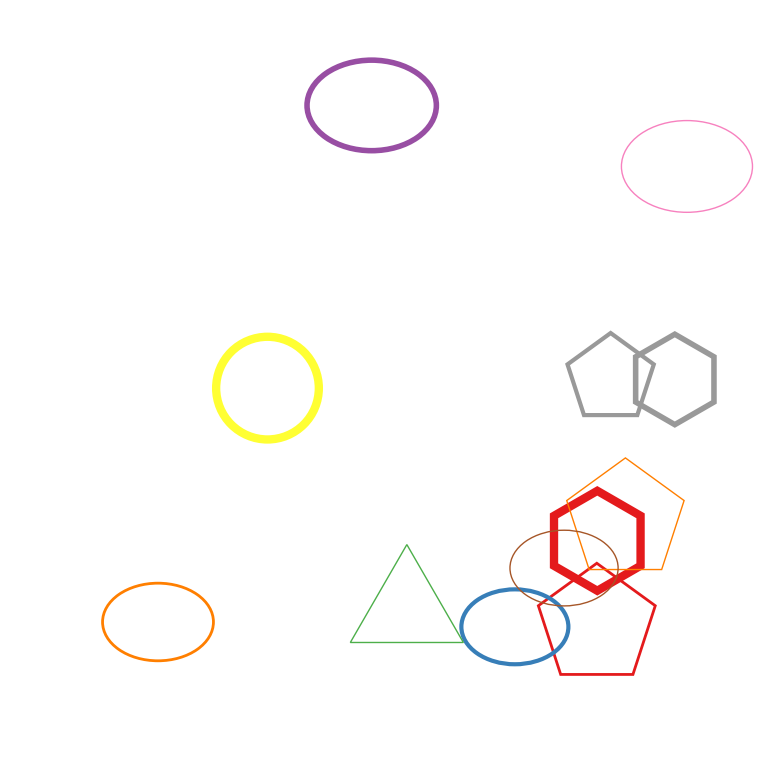[{"shape": "pentagon", "thickness": 1, "radius": 0.4, "center": [0.775, 0.189]}, {"shape": "hexagon", "thickness": 3, "radius": 0.32, "center": [0.776, 0.298]}, {"shape": "oval", "thickness": 1.5, "radius": 0.35, "center": [0.669, 0.186]}, {"shape": "triangle", "thickness": 0.5, "radius": 0.42, "center": [0.528, 0.208]}, {"shape": "oval", "thickness": 2, "radius": 0.42, "center": [0.483, 0.863]}, {"shape": "pentagon", "thickness": 0.5, "radius": 0.4, "center": [0.812, 0.325]}, {"shape": "oval", "thickness": 1, "radius": 0.36, "center": [0.205, 0.192]}, {"shape": "circle", "thickness": 3, "radius": 0.33, "center": [0.347, 0.496]}, {"shape": "oval", "thickness": 0.5, "radius": 0.35, "center": [0.733, 0.262]}, {"shape": "oval", "thickness": 0.5, "radius": 0.43, "center": [0.892, 0.784]}, {"shape": "pentagon", "thickness": 1.5, "radius": 0.29, "center": [0.793, 0.509]}, {"shape": "hexagon", "thickness": 2, "radius": 0.29, "center": [0.876, 0.507]}]